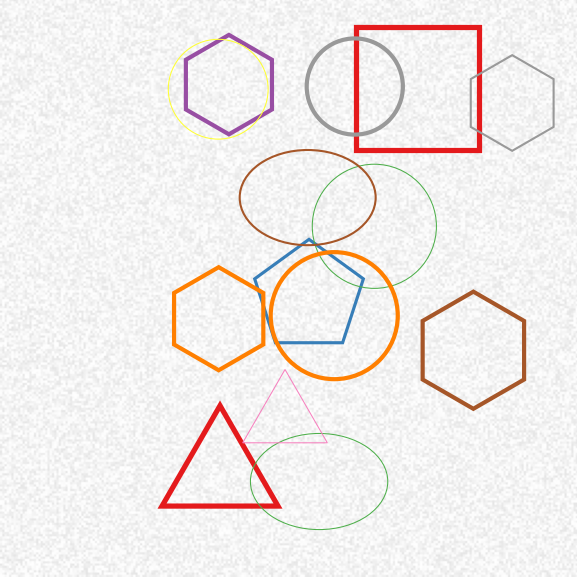[{"shape": "square", "thickness": 2.5, "radius": 0.53, "center": [0.723, 0.846]}, {"shape": "triangle", "thickness": 2.5, "radius": 0.58, "center": [0.381, 0.181]}, {"shape": "pentagon", "thickness": 1.5, "radius": 0.49, "center": [0.535, 0.486]}, {"shape": "circle", "thickness": 0.5, "radius": 0.54, "center": [0.648, 0.607]}, {"shape": "oval", "thickness": 0.5, "radius": 0.59, "center": [0.553, 0.165]}, {"shape": "hexagon", "thickness": 2, "radius": 0.43, "center": [0.396, 0.853]}, {"shape": "hexagon", "thickness": 2, "radius": 0.45, "center": [0.379, 0.447]}, {"shape": "circle", "thickness": 2, "radius": 0.55, "center": [0.579, 0.453]}, {"shape": "circle", "thickness": 0.5, "radius": 0.43, "center": [0.378, 0.845]}, {"shape": "hexagon", "thickness": 2, "radius": 0.51, "center": [0.82, 0.393]}, {"shape": "oval", "thickness": 1, "radius": 0.59, "center": [0.533, 0.657]}, {"shape": "triangle", "thickness": 0.5, "radius": 0.42, "center": [0.494, 0.275]}, {"shape": "circle", "thickness": 2, "radius": 0.42, "center": [0.614, 0.849]}, {"shape": "hexagon", "thickness": 1, "radius": 0.41, "center": [0.887, 0.821]}]